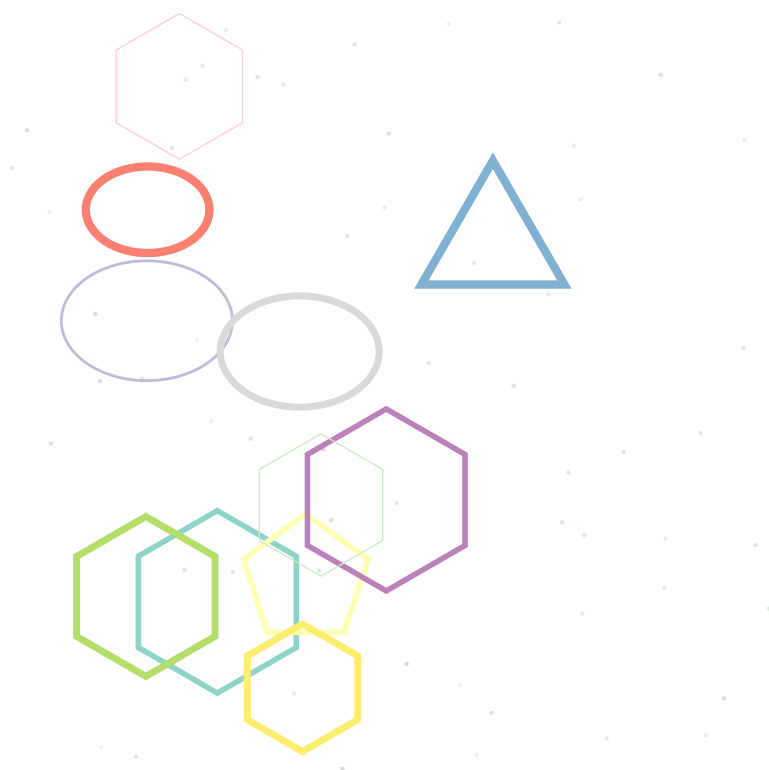[{"shape": "hexagon", "thickness": 2, "radius": 0.59, "center": [0.282, 0.218]}, {"shape": "pentagon", "thickness": 2, "radius": 0.42, "center": [0.397, 0.247]}, {"shape": "oval", "thickness": 1, "radius": 0.56, "center": [0.191, 0.583]}, {"shape": "oval", "thickness": 3, "radius": 0.4, "center": [0.192, 0.728]}, {"shape": "triangle", "thickness": 3, "radius": 0.54, "center": [0.64, 0.684]}, {"shape": "hexagon", "thickness": 2.5, "radius": 0.52, "center": [0.189, 0.225]}, {"shape": "hexagon", "thickness": 0.5, "radius": 0.47, "center": [0.233, 0.888]}, {"shape": "oval", "thickness": 2.5, "radius": 0.52, "center": [0.389, 0.543]}, {"shape": "hexagon", "thickness": 2, "radius": 0.59, "center": [0.502, 0.351]}, {"shape": "hexagon", "thickness": 0.5, "radius": 0.46, "center": [0.417, 0.344]}, {"shape": "hexagon", "thickness": 2.5, "radius": 0.41, "center": [0.393, 0.107]}]